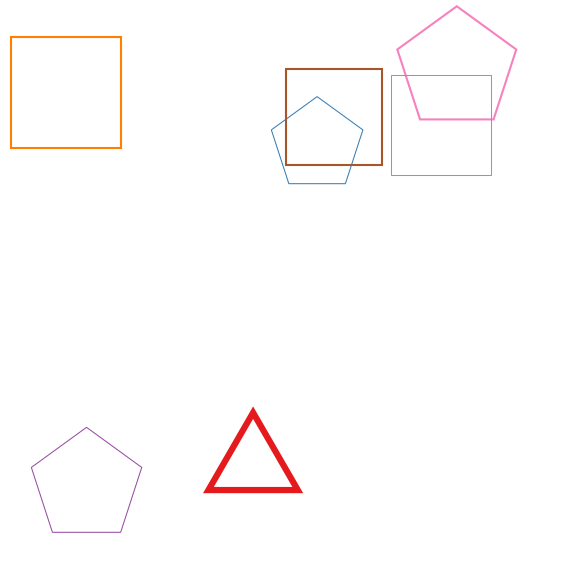[{"shape": "triangle", "thickness": 3, "radius": 0.45, "center": [0.438, 0.195]}, {"shape": "pentagon", "thickness": 0.5, "radius": 0.42, "center": [0.549, 0.748]}, {"shape": "pentagon", "thickness": 0.5, "radius": 0.5, "center": [0.15, 0.159]}, {"shape": "square", "thickness": 1, "radius": 0.48, "center": [0.115, 0.839]}, {"shape": "square", "thickness": 1, "radius": 0.42, "center": [0.579, 0.796]}, {"shape": "pentagon", "thickness": 1, "radius": 0.54, "center": [0.791, 0.88]}, {"shape": "square", "thickness": 0.5, "radius": 0.43, "center": [0.763, 0.783]}]